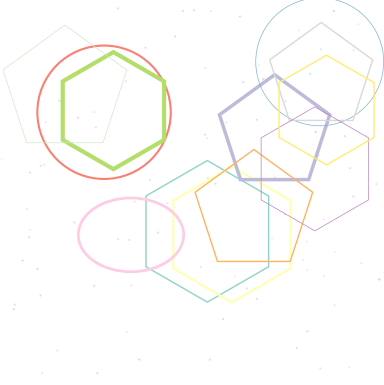[{"shape": "hexagon", "thickness": 1, "radius": 0.92, "center": [0.539, 0.399]}, {"shape": "hexagon", "thickness": 1.5, "radius": 0.88, "center": [0.603, 0.391]}, {"shape": "pentagon", "thickness": 2.5, "radius": 0.75, "center": [0.713, 0.655]}, {"shape": "circle", "thickness": 1.5, "radius": 0.87, "center": [0.27, 0.708]}, {"shape": "circle", "thickness": 0.5, "radius": 0.83, "center": [0.83, 0.839]}, {"shape": "pentagon", "thickness": 1, "radius": 0.8, "center": [0.659, 0.451]}, {"shape": "hexagon", "thickness": 3, "radius": 0.76, "center": [0.295, 0.713]}, {"shape": "oval", "thickness": 2, "radius": 0.68, "center": [0.34, 0.39]}, {"shape": "pentagon", "thickness": 1, "radius": 0.7, "center": [0.834, 0.801]}, {"shape": "hexagon", "thickness": 0.5, "radius": 0.81, "center": [0.818, 0.561]}, {"shape": "pentagon", "thickness": 0.5, "radius": 0.85, "center": [0.168, 0.766]}, {"shape": "hexagon", "thickness": 1, "radius": 0.71, "center": [0.848, 0.714]}]